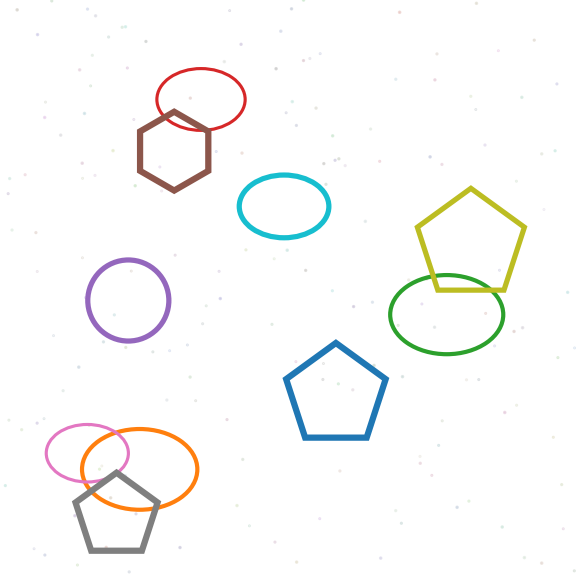[{"shape": "pentagon", "thickness": 3, "radius": 0.45, "center": [0.582, 0.315]}, {"shape": "oval", "thickness": 2, "radius": 0.5, "center": [0.242, 0.186]}, {"shape": "oval", "thickness": 2, "radius": 0.49, "center": [0.774, 0.454]}, {"shape": "oval", "thickness": 1.5, "radius": 0.38, "center": [0.348, 0.827]}, {"shape": "circle", "thickness": 2.5, "radius": 0.35, "center": [0.222, 0.479]}, {"shape": "hexagon", "thickness": 3, "radius": 0.34, "center": [0.302, 0.737]}, {"shape": "oval", "thickness": 1.5, "radius": 0.36, "center": [0.151, 0.214]}, {"shape": "pentagon", "thickness": 3, "radius": 0.37, "center": [0.202, 0.106]}, {"shape": "pentagon", "thickness": 2.5, "radius": 0.49, "center": [0.815, 0.576]}, {"shape": "oval", "thickness": 2.5, "radius": 0.39, "center": [0.492, 0.642]}]